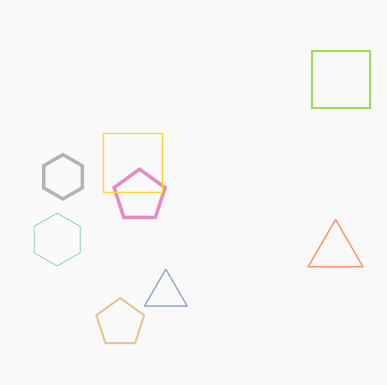[{"shape": "hexagon", "thickness": 0.5, "radius": 0.34, "center": [0.148, 0.378]}, {"shape": "triangle", "thickness": 1, "radius": 0.41, "center": [0.866, 0.348]}, {"shape": "triangle", "thickness": 1, "radius": 0.32, "center": [0.428, 0.237]}, {"shape": "pentagon", "thickness": 2.5, "radius": 0.35, "center": [0.36, 0.491]}, {"shape": "square", "thickness": 1.5, "radius": 0.37, "center": [0.88, 0.793]}, {"shape": "square", "thickness": 1, "radius": 0.39, "center": [0.342, 0.577]}, {"shape": "pentagon", "thickness": 1.5, "radius": 0.32, "center": [0.31, 0.161]}, {"shape": "hexagon", "thickness": 2.5, "radius": 0.29, "center": [0.163, 0.541]}]